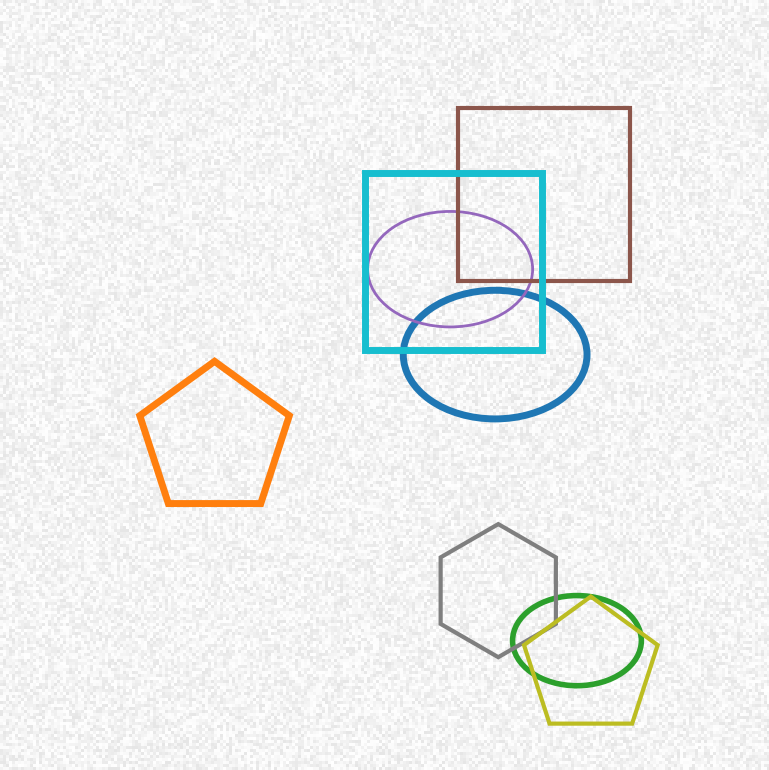[{"shape": "oval", "thickness": 2.5, "radius": 0.6, "center": [0.643, 0.539]}, {"shape": "pentagon", "thickness": 2.5, "radius": 0.51, "center": [0.279, 0.429]}, {"shape": "oval", "thickness": 2, "radius": 0.42, "center": [0.749, 0.168]}, {"shape": "oval", "thickness": 1, "radius": 0.54, "center": [0.585, 0.65]}, {"shape": "square", "thickness": 1.5, "radius": 0.56, "center": [0.706, 0.747]}, {"shape": "hexagon", "thickness": 1.5, "radius": 0.43, "center": [0.647, 0.233]}, {"shape": "pentagon", "thickness": 1.5, "radius": 0.46, "center": [0.767, 0.134]}, {"shape": "square", "thickness": 2.5, "radius": 0.57, "center": [0.59, 0.661]}]